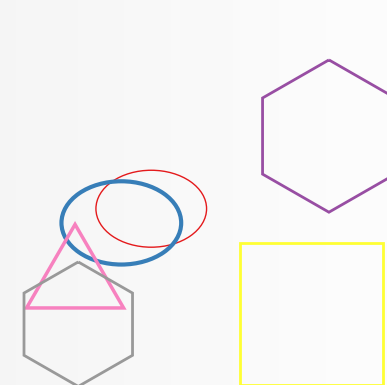[{"shape": "oval", "thickness": 1, "radius": 0.71, "center": [0.39, 0.458]}, {"shape": "oval", "thickness": 3, "radius": 0.77, "center": [0.313, 0.421]}, {"shape": "hexagon", "thickness": 2, "radius": 0.99, "center": [0.849, 0.647]}, {"shape": "square", "thickness": 2, "radius": 0.92, "center": [0.804, 0.184]}, {"shape": "triangle", "thickness": 2.5, "radius": 0.72, "center": [0.194, 0.272]}, {"shape": "hexagon", "thickness": 2, "radius": 0.81, "center": [0.202, 0.158]}]